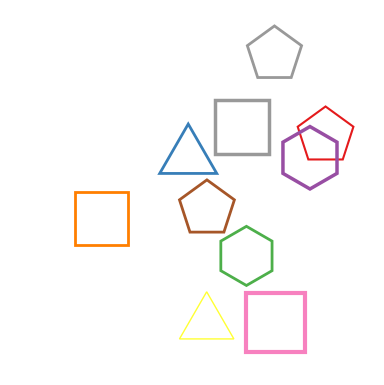[{"shape": "pentagon", "thickness": 1.5, "radius": 0.38, "center": [0.846, 0.647]}, {"shape": "triangle", "thickness": 2, "radius": 0.43, "center": [0.489, 0.592]}, {"shape": "hexagon", "thickness": 2, "radius": 0.38, "center": [0.64, 0.335]}, {"shape": "hexagon", "thickness": 2.5, "radius": 0.41, "center": [0.805, 0.59]}, {"shape": "square", "thickness": 2, "radius": 0.35, "center": [0.264, 0.432]}, {"shape": "triangle", "thickness": 1, "radius": 0.41, "center": [0.537, 0.16]}, {"shape": "pentagon", "thickness": 2, "radius": 0.38, "center": [0.537, 0.458]}, {"shape": "square", "thickness": 3, "radius": 0.39, "center": [0.715, 0.162]}, {"shape": "square", "thickness": 2.5, "radius": 0.35, "center": [0.628, 0.67]}, {"shape": "pentagon", "thickness": 2, "radius": 0.37, "center": [0.713, 0.859]}]